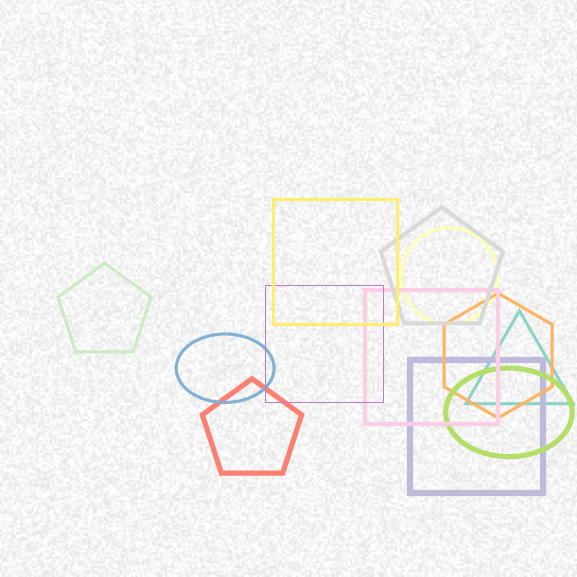[{"shape": "triangle", "thickness": 1.5, "radius": 0.54, "center": [0.899, 0.354]}, {"shape": "circle", "thickness": 1.5, "radius": 0.42, "center": [0.778, 0.521]}, {"shape": "square", "thickness": 3, "radius": 0.57, "center": [0.825, 0.261]}, {"shape": "pentagon", "thickness": 2.5, "radius": 0.45, "center": [0.436, 0.253]}, {"shape": "oval", "thickness": 1.5, "radius": 0.42, "center": [0.39, 0.362]}, {"shape": "hexagon", "thickness": 1.5, "radius": 0.54, "center": [0.862, 0.383]}, {"shape": "oval", "thickness": 2.5, "radius": 0.55, "center": [0.881, 0.285]}, {"shape": "square", "thickness": 2, "radius": 0.58, "center": [0.747, 0.381]}, {"shape": "pentagon", "thickness": 2, "radius": 0.56, "center": [0.765, 0.529]}, {"shape": "square", "thickness": 0.5, "radius": 0.51, "center": [0.561, 0.404]}, {"shape": "pentagon", "thickness": 1.5, "radius": 0.42, "center": [0.181, 0.459]}, {"shape": "square", "thickness": 1.5, "radius": 0.54, "center": [0.58, 0.546]}]